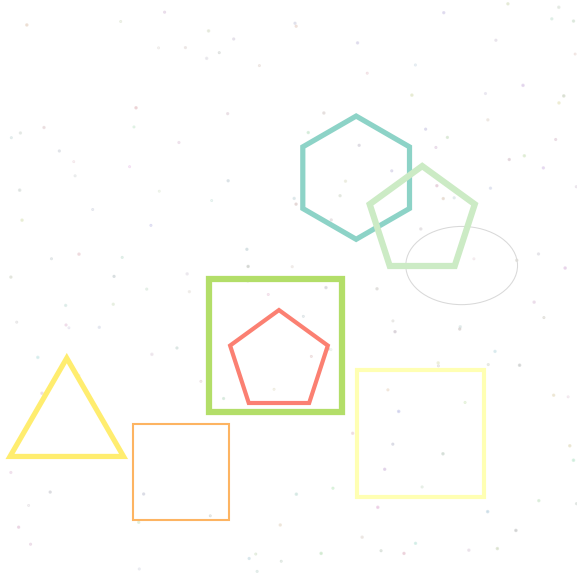[{"shape": "hexagon", "thickness": 2.5, "radius": 0.53, "center": [0.617, 0.691]}, {"shape": "square", "thickness": 2, "radius": 0.55, "center": [0.728, 0.248]}, {"shape": "pentagon", "thickness": 2, "radius": 0.44, "center": [0.483, 0.373]}, {"shape": "square", "thickness": 1, "radius": 0.42, "center": [0.314, 0.181]}, {"shape": "square", "thickness": 3, "radius": 0.57, "center": [0.476, 0.4]}, {"shape": "oval", "thickness": 0.5, "radius": 0.48, "center": [0.799, 0.539]}, {"shape": "pentagon", "thickness": 3, "radius": 0.48, "center": [0.731, 0.616]}, {"shape": "triangle", "thickness": 2.5, "radius": 0.57, "center": [0.116, 0.265]}]